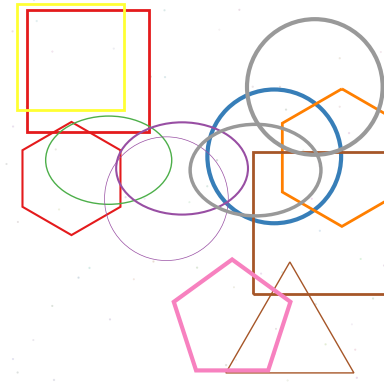[{"shape": "square", "thickness": 2, "radius": 0.79, "center": [0.228, 0.815]}, {"shape": "hexagon", "thickness": 1.5, "radius": 0.73, "center": [0.186, 0.536]}, {"shape": "circle", "thickness": 3, "radius": 0.87, "center": [0.712, 0.594]}, {"shape": "oval", "thickness": 1, "radius": 0.82, "center": [0.282, 0.584]}, {"shape": "oval", "thickness": 1.5, "radius": 0.86, "center": [0.473, 0.562]}, {"shape": "circle", "thickness": 0.5, "radius": 0.8, "center": [0.432, 0.484]}, {"shape": "hexagon", "thickness": 2, "radius": 0.89, "center": [0.888, 0.591]}, {"shape": "square", "thickness": 2, "radius": 0.69, "center": [0.183, 0.851]}, {"shape": "triangle", "thickness": 1, "radius": 0.96, "center": [0.753, 0.127]}, {"shape": "square", "thickness": 2, "radius": 0.92, "center": [0.843, 0.421]}, {"shape": "pentagon", "thickness": 3, "radius": 0.8, "center": [0.603, 0.167]}, {"shape": "circle", "thickness": 3, "radius": 0.88, "center": [0.818, 0.774]}, {"shape": "oval", "thickness": 2.5, "radius": 0.85, "center": [0.664, 0.558]}]